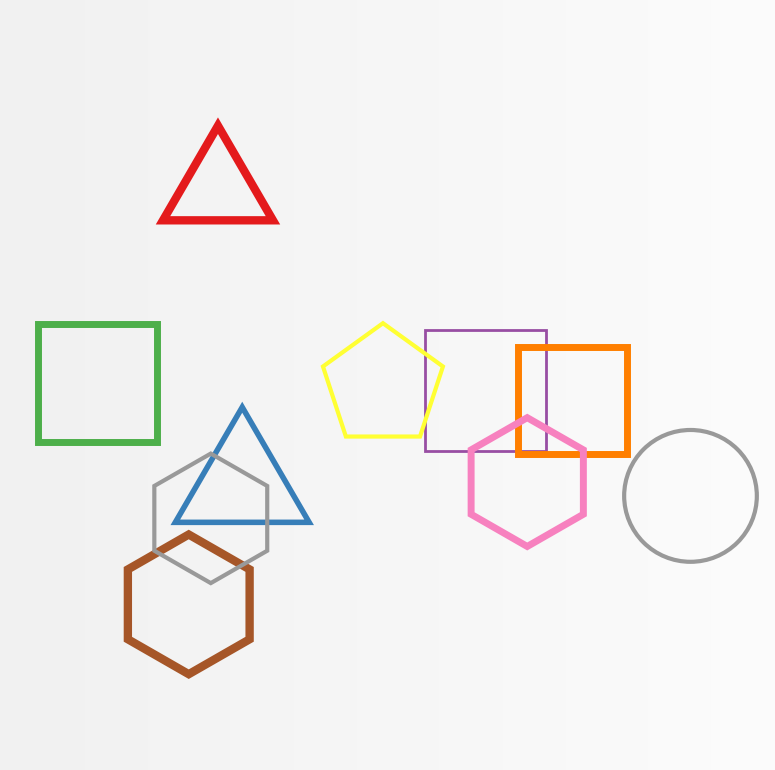[{"shape": "triangle", "thickness": 3, "radius": 0.41, "center": [0.281, 0.755]}, {"shape": "triangle", "thickness": 2, "radius": 0.5, "center": [0.313, 0.371]}, {"shape": "square", "thickness": 2.5, "radius": 0.39, "center": [0.126, 0.503]}, {"shape": "square", "thickness": 1, "radius": 0.39, "center": [0.626, 0.493]}, {"shape": "square", "thickness": 2.5, "radius": 0.35, "center": [0.739, 0.48]}, {"shape": "pentagon", "thickness": 1.5, "radius": 0.41, "center": [0.494, 0.499]}, {"shape": "hexagon", "thickness": 3, "radius": 0.45, "center": [0.244, 0.215]}, {"shape": "hexagon", "thickness": 2.5, "radius": 0.42, "center": [0.68, 0.374]}, {"shape": "circle", "thickness": 1.5, "radius": 0.43, "center": [0.891, 0.356]}, {"shape": "hexagon", "thickness": 1.5, "radius": 0.42, "center": [0.272, 0.327]}]